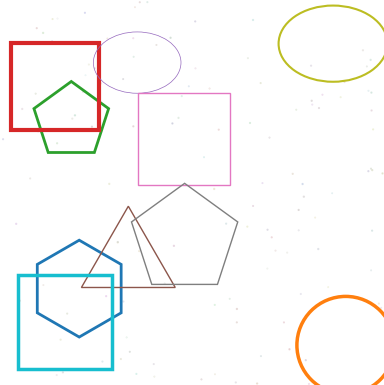[{"shape": "hexagon", "thickness": 2, "radius": 0.63, "center": [0.206, 0.25]}, {"shape": "circle", "thickness": 2.5, "radius": 0.63, "center": [0.898, 0.103]}, {"shape": "pentagon", "thickness": 2, "radius": 0.51, "center": [0.185, 0.686]}, {"shape": "square", "thickness": 3, "radius": 0.57, "center": [0.143, 0.776]}, {"shape": "oval", "thickness": 0.5, "radius": 0.57, "center": [0.356, 0.837]}, {"shape": "triangle", "thickness": 1, "radius": 0.7, "center": [0.333, 0.324]}, {"shape": "square", "thickness": 1, "radius": 0.6, "center": [0.477, 0.639]}, {"shape": "pentagon", "thickness": 1, "radius": 0.73, "center": [0.48, 0.379]}, {"shape": "oval", "thickness": 1.5, "radius": 0.71, "center": [0.865, 0.887]}, {"shape": "square", "thickness": 2.5, "radius": 0.61, "center": [0.168, 0.163]}]